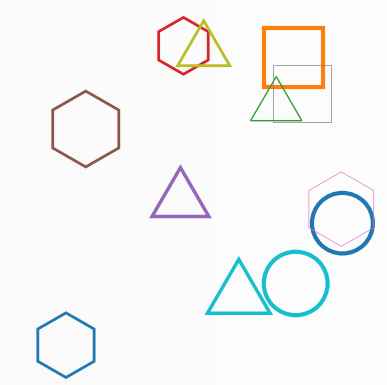[{"shape": "circle", "thickness": 3, "radius": 0.39, "center": [0.884, 0.42]}, {"shape": "hexagon", "thickness": 2, "radius": 0.42, "center": [0.17, 0.103]}, {"shape": "square", "thickness": 3, "radius": 0.38, "center": [0.758, 0.85]}, {"shape": "triangle", "thickness": 1, "radius": 0.38, "center": [0.713, 0.725]}, {"shape": "hexagon", "thickness": 2, "radius": 0.37, "center": [0.473, 0.881]}, {"shape": "triangle", "thickness": 2.5, "radius": 0.42, "center": [0.466, 0.48]}, {"shape": "hexagon", "thickness": 2, "radius": 0.49, "center": [0.221, 0.665]}, {"shape": "hexagon", "thickness": 0.5, "radius": 0.48, "center": [0.881, 0.457]}, {"shape": "square", "thickness": 0.5, "radius": 0.37, "center": [0.779, 0.756]}, {"shape": "triangle", "thickness": 2, "radius": 0.39, "center": [0.526, 0.868]}, {"shape": "triangle", "thickness": 2.5, "radius": 0.47, "center": [0.616, 0.233]}, {"shape": "circle", "thickness": 3, "radius": 0.41, "center": [0.763, 0.264]}]